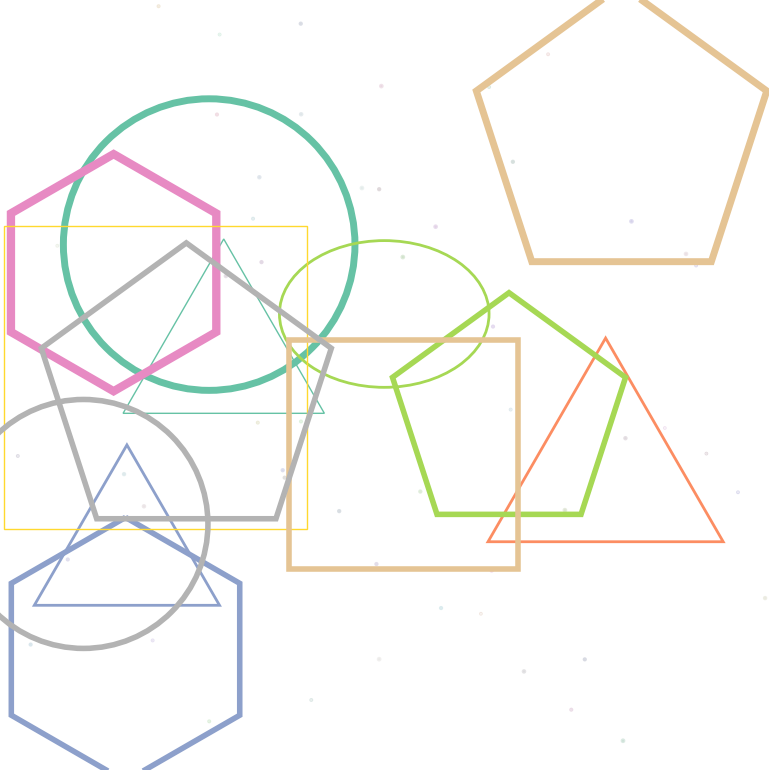[{"shape": "triangle", "thickness": 0.5, "radius": 0.75, "center": [0.291, 0.539]}, {"shape": "circle", "thickness": 2.5, "radius": 0.95, "center": [0.272, 0.682]}, {"shape": "triangle", "thickness": 1, "radius": 0.88, "center": [0.787, 0.385]}, {"shape": "triangle", "thickness": 1, "radius": 0.69, "center": [0.165, 0.283]}, {"shape": "hexagon", "thickness": 2, "radius": 0.86, "center": [0.163, 0.157]}, {"shape": "hexagon", "thickness": 3, "radius": 0.77, "center": [0.148, 0.646]}, {"shape": "pentagon", "thickness": 2, "radius": 0.8, "center": [0.661, 0.461]}, {"shape": "oval", "thickness": 1, "radius": 0.68, "center": [0.499, 0.592]}, {"shape": "square", "thickness": 0.5, "radius": 0.98, "center": [0.202, 0.51]}, {"shape": "square", "thickness": 2, "radius": 0.74, "center": [0.524, 0.41]}, {"shape": "pentagon", "thickness": 2.5, "radius": 0.99, "center": [0.807, 0.821]}, {"shape": "pentagon", "thickness": 2, "radius": 0.99, "center": [0.242, 0.487]}, {"shape": "circle", "thickness": 2, "radius": 0.81, "center": [0.108, 0.32]}]